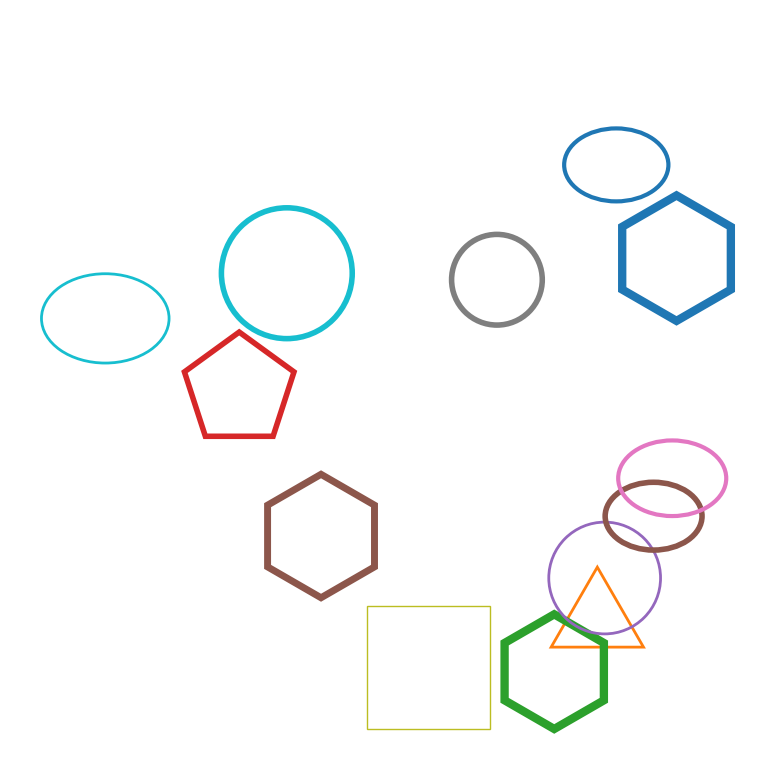[{"shape": "hexagon", "thickness": 3, "radius": 0.41, "center": [0.879, 0.665]}, {"shape": "oval", "thickness": 1.5, "radius": 0.34, "center": [0.8, 0.786]}, {"shape": "triangle", "thickness": 1, "radius": 0.35, "center": [0.776, 0.194]}, {"shape": "hexagon", "thickness": 3, "radius": 0.37, "center": [0.72, 0.128]}, {"shape": "pentagon", "thickness": 2, "radius": 0.37, "center": [0.311, 0.494]}, {"shape": "circle", "thickness": 1, "radius": 0.36, "center": [0.785, 0.249]}, {"shape": "oval", "thickness": 2, "radius": 0.31, "center": [0.849, 0.33]}, {"shape": "hexagon", "thickness": 2.5, "radius": 0.4, "center": [0.417, 0.304]}, {"shape": "oval", "thickness": 1.5, "radius": 0.35, "center": [0.873, 0.379]}, {"shape": "circle", "thickness": 2, "radius": 0.29, "center": [0.645, 0.637]}, {"shape": "square", "thickness": 0.5, "radius": 0.4, "center": [0.557, 0.133]}, {"shape": "circle", "thickness": 2, "radius": 0.42, "center": [0.372, 0.645]}, {"shape": "oval", "thickness": 1, "radius": 0.41, "center": [0.137, 0.587]}]